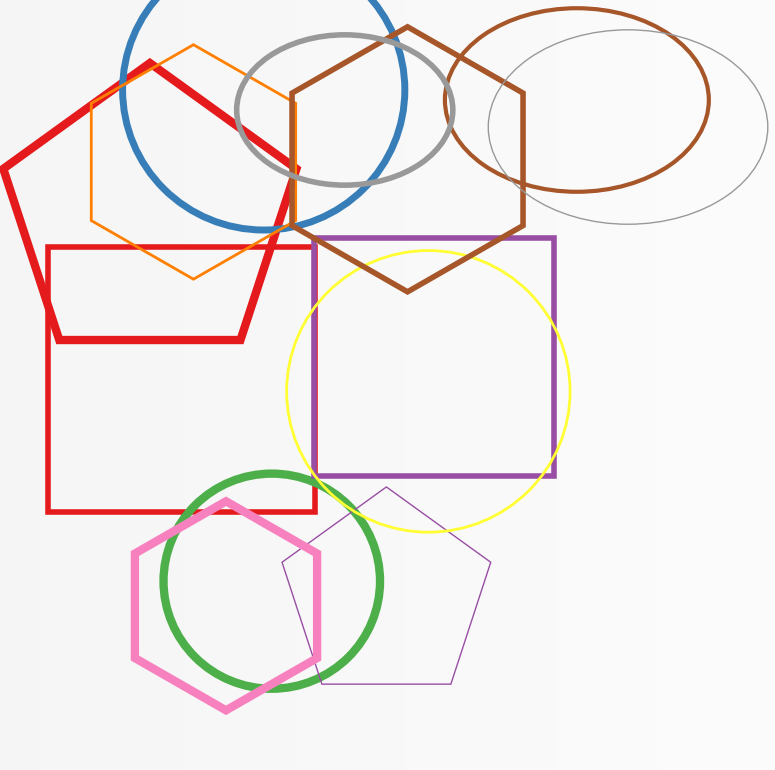[{"shape": "pentagon", "thickness": 3, "radius": 0.99, "center": [0.193, 0.719]}, {"shape": "square", "thickness": 2, "radius": 0.86, "center": [0.234, 0.507]}, {"shape": "circle", "thickness": 2.5, "radius": 0.91, "center": [0.34, 0.883]}, {"shape": "circle", "thickness": 3, "radius": 0.7, "center": [0.351, 0.245]}, {"shape": "square", "thickness": 2, "radius": 0.77, "center": [0.56, 0.536]}, {"shape": "pentagon", "thickness": 0.5, "radius": 0.71, "center": [0.499, 0.226]}, {"shape": "hexagon", "thickness": 1, "radius": 0.76, "center": [0.25, 0.79]}, {"shape": "circle", "thickness": 1, "radius": 0.91, "center": [0.553, 0.492]}, {"shape": "hexagon", "thickness": 2, "radius": 0.86, "center": [0.526, 0.793]}, {"shape": "oval", "thickness": 1.5, "radius": 0.85, "center": [0.744, 0.87]}, {"shape": "hexagon", "thickness": 3, "radius": 0.68, "center": [0.292, 0.213]}, {"shape": "oval", "thickness": 0.5, "radius": 0.9, "center": [0.81, 0.835]}, {"shape": "oval", "thickness": 2, "radius": 0.7, "center": [0.445, 0.857]}]